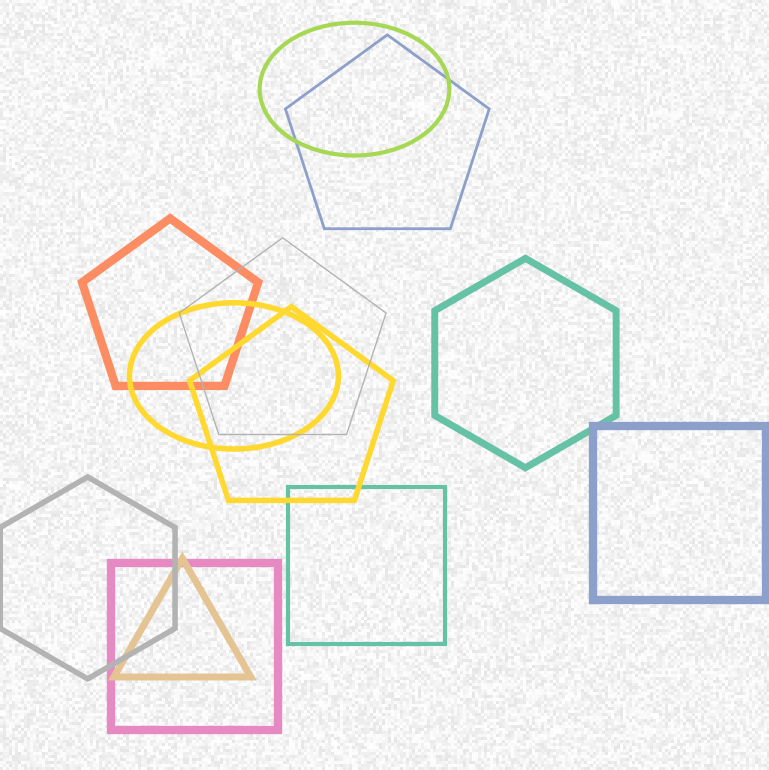[{"shape": "hexagon", "thickness": 2.5, "radius": 0.68, "center": [0.682, 0.528]}, {"shape": "square", "thickness": 1.5, "radius": 0.51, "center": [0.476, 0.266]}, {"shape": "pentagon", "thickness": 3, "radius": 0.6, "center": [0.221, 0.596]}, {"shape": "square", "thickness": 3, "radius": 0.56, "center": [0.882, 0.334]}, {"shape": "pentagon", "thickness": 1, "radius": 0.7, "center": [0.503, 0.816]}, {"shape": "square", "thickness": 3, "radius": 0.54, "center": [0.253, 0.16]}, {"shape": "oval", "thickness": 1.5, "radius": 0.62, "center": [0.46, 0.884]}, {"shape": "pentagon", "thickness": 2, "radius": 0.7, "center": [0.378, 0.463]}, {"shape": "oval", "thickness": 2, "radius": 0.68, "center": [0.304, 0.512]}, {"shape": "triangle", "thickness": 2.5, "radius": 0.51, "center": [0.237, 0.172]}, {"shape": "hexagon", "thickness": 2, "radius": 0.66, "center": [0.114, 0.249]}, {"shape": "pentagon", "thickness": 0.5, "radius": 0.71, "center": [0.367, 0.55]}]